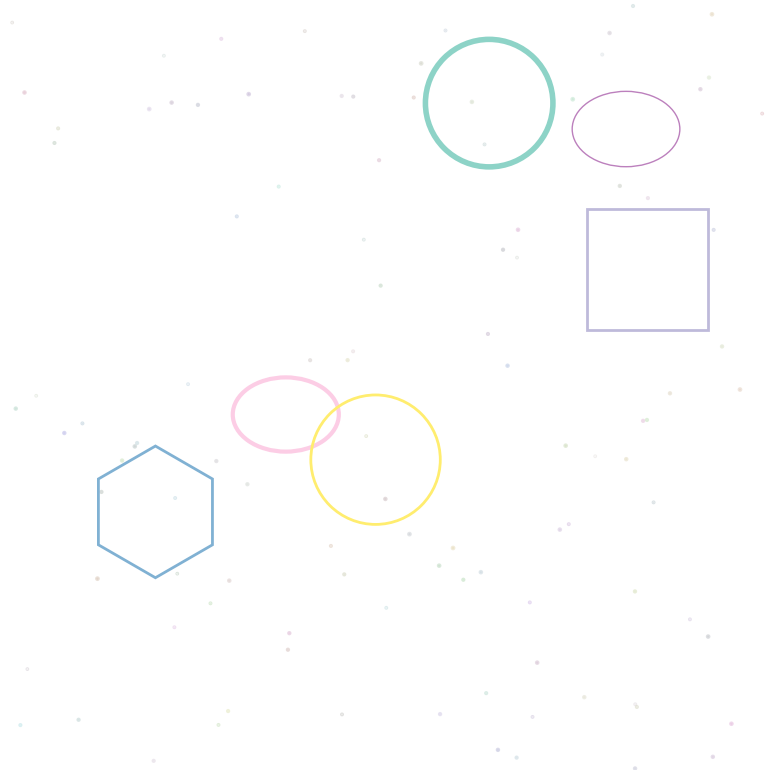[{"shape": "circle", "thickness": 2, "radius": 0.41, "center": [0.635, 0.866]}, {"shape": "square", "thickness": 1, "radius": 0.39, "center": [0.841, 0.65]}, {"shape": "hexagon", "thickness": 1, "radius": 0.43, "center": [0.202, 0.335]}, {"shape": "oval", "thickness": 1.5, "radius": 0.34, "center": [0.371, 0.462]}, {"shape": "oval", "thickness": 0.5, "radius": 0.35, "center": [0.813, 0.832]}, {"shape": "circle", "thickness": 1, "radius": 0.42, "center": [0.488, 0.403]}]